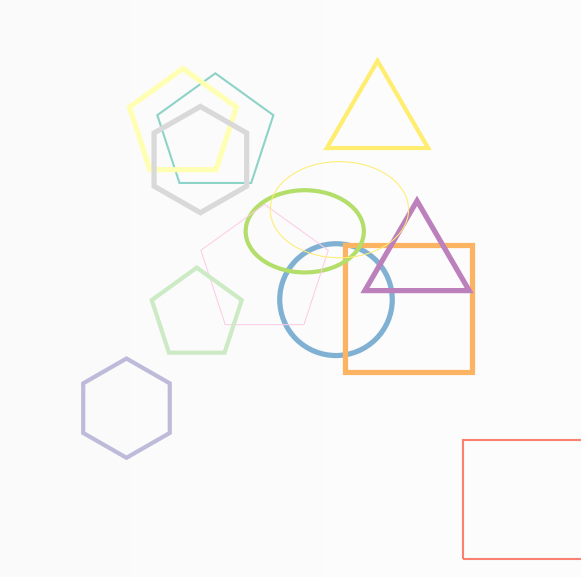[{"shape": "pentagon", "thickness": 1, "radius": 0.52, "center": [0.37, 0.767]}, {"shape": "pentagon", "thickness": 2.5, "radius": 0.48, "center": [0.315, 0.784]}, {"shape": "hexagon", "thickness": 2, "radius": 0.43, "center": [0.218, 0.292]}, {"shape": "square", "thickness": 1, "radius": 0.52, "center": [0.899, 0.134]}, {"shape": "circle", "thickness": 2.5, "radius": 0.48, "center": [0.578, 0.48]}, {"shape": "square", "thickness": 2.5, "radius": 0.55, "center": [0.702, 0.465]}, {"shape": "oval", "thickness": 2, "radius": 0.51, "center": [0.524, 0.599]}, {"shape": "pentagon", "thickness": 0.5, "radius": 0.58, "center": [0.455, 0.53]}, {"shape": "hexagon", "thickness": 2.5, "radius": 0.46, "center": [0.345, 0.723]}, {"shape": "triangle", "thickness": 2.5, "radius": 0.52, "center": [0.717, 0.548]}, {"shape": "pentagon", "thickness": 2, "radius": 0.41, "center": [0.339, 0.454]}, {"shape": "oval", "thickness": 0.5, "radius": 0.59, "center": [0.584, 0.636]}, {"shape": "triangle", "thickness": 2, "radius": 0.5, "center": [0.649, 0.793]}]